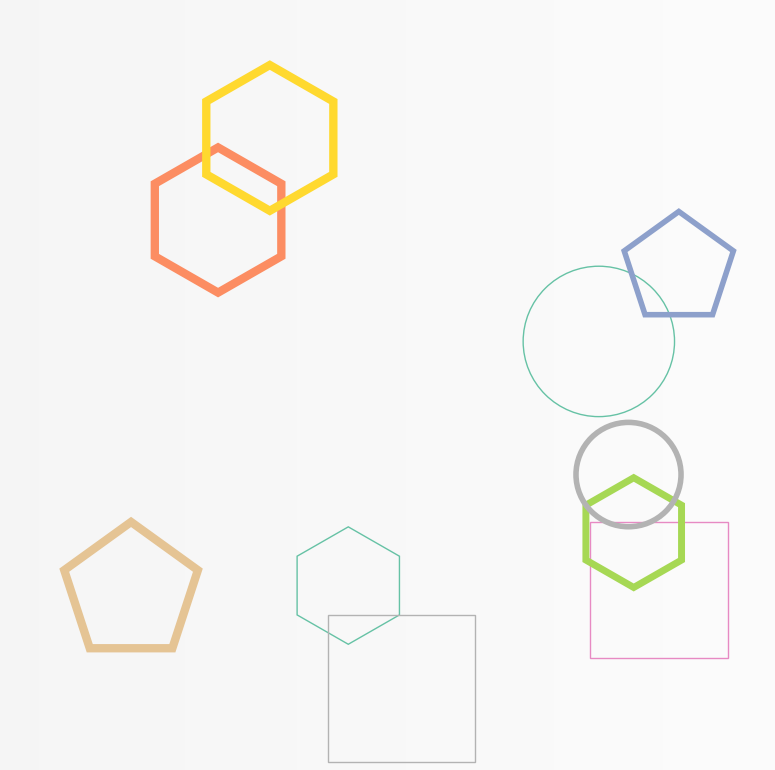[{"shape": "hexagon", "thickness": 0.5, "radius": 0.38, "center": [0.449, 0.24]}, {"shape": "circle", "thickness": 0.5, "radius": 0.49, "center": [0.773, 0.557]}, {"shape": "hexagon", "thickness": 3, "radius": 0.47, "center": [0.281, 0.714]}, {"shape": "pentagon", "thickness": 2, "radius": 0.37, "center": [0.876, 0.651]}, {"shape": "square", "thickness": 0.5, "radius": 0.44, "center": [0.85, 0.234]}, {"shape": "hexagon", "thickness": 2.5, "radius": 0.36, "center": [0.818, 0.308]}, {"shape": "hexagon", "thickness": 3, "radius": 0.47, "center": [0.348, 0.821]}, {"shape": "pentagon", "thickness": 3, "radius": 0.45, "center": [0.169, 0.231]}, {"shape": "square", "thickness": 0.5, "radius": 0.48, "center": [0.518, 0.106]}, {"shape": "circle", "thickness": 2, "radius": 0.34, "center": [0.811, 0.384]}]